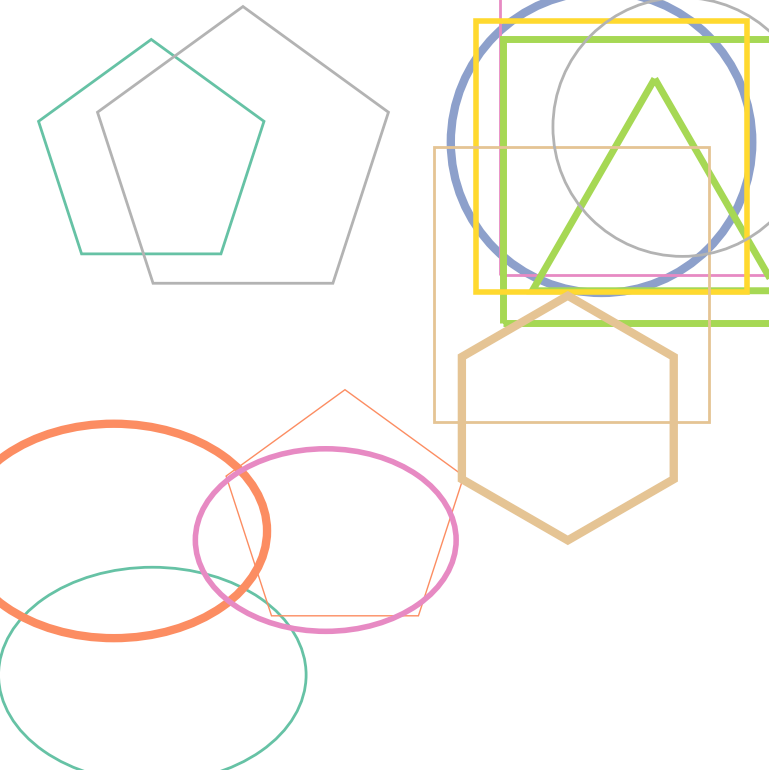[{"shape": "pentagon", "thickness": 1, "radius": 0.77, "center": [0.196, 0.795]}, {"shape": "oval", "thickness": 1, "radius": 1.0, "center": [0.198, 0.124]}, {"shape": "pentagon", "thickness": 0.5, "radius": 0.81, "center": [0.448, 0.332]}, {"shape": "oval", "thickness": 3, "radius": 0.99, "center": [0.148, 0.31]}, {"shape": "circle", "thickness": 3, "radius": 0.98, "center": [0.781, 0.815]}, {"shape": "square", "thickness": 1, "radius": 0.95, "center": [0.839, 0.832]}, {"shape": "oval", "thickness": 2, "radius": 0.85, "center": [0.423, 0.299]}, {"shape": "square", "thickness": 2.5, "radius": 0.92, "center": [0.838, 0.765]}, {"shape": "triangle", "thickness": 2.5, "radius": 0.92, "center": [0.85, 0.714]}, {"shape": "square", "thickness": 2, "radius": 0.88, "center": [0.794, 0.797]}, {"shape": "square", "thickness": 1, "radius": 0.89, "center": [0.742, 0.631]}, {"shape": "hexagon", "thickness": 3, "radius": 0.79, "center": [0.737, 0.457]}, {"shape": "circle", "thickness": 1, "radius": 0.84, "center": [0.886, 0.835]}, {"shape": "pentagon", "thickness": 1, "radius": 0.99, "center": [0.316, 0.793]}]